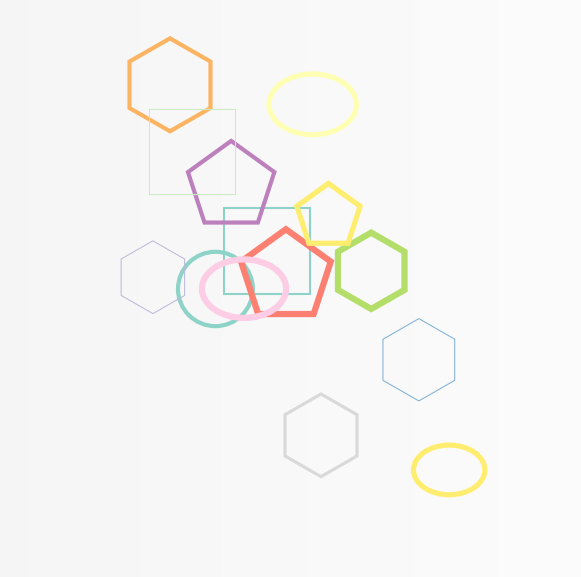[{"shape": "square", "thickness": 1, "radius": 0.37, "center": [0.459, 0.564]}, {"shape": "circle", "thickness": 2, "radius": 0.32, "center": [0.371, 0.499]}, {"shape": "oval", "thickness": 2.5, "radius": 0.38, "center": [0.538, 0.818]}, {"shape": "hexagon", "thickness": 0.5, "radius": 0.32, "center": [0.263, 0.519]}, {"shape": "pentagon", "thickness": 3, "radius": 0.41, "center": [0.492, 0.521]}, {"shape": "hexagon", "thickness": 0.5, "radius": 0.36, "center": [0.721, 0.376]}, {"shape": "hexagon", "thickness": 2, "radius": 0.4, "center": [0.292, 0.852]}, {"shape": "hexagon", "thickness": 3, "radius": 0.33, "center": [0.639, 0.53]}, {"shape": "oval", "thickness": 3, "radius": 0.36, "center": [0.42, 0.499]}, {"shape": "hexagon", "thickness": 1.5, "radius": 0.36, "center": [0.552, 0.245]}, {"shape": "pentagon", "thickness": 2, "radius": 0.39, "center": [0.398, 0.677]}, {"shape": "square", "thickness": 0.5, "radius": 0.37, "center": [0.331, 0.737]}, {"shape": "oval", "thickness": 2.5, "radius": 0.31, "center": [0.773, 0.185]}, {"shape": "pentagon", "thickness": 2.5, "radius": 0.29, "center": [0.565, 0.624]}]